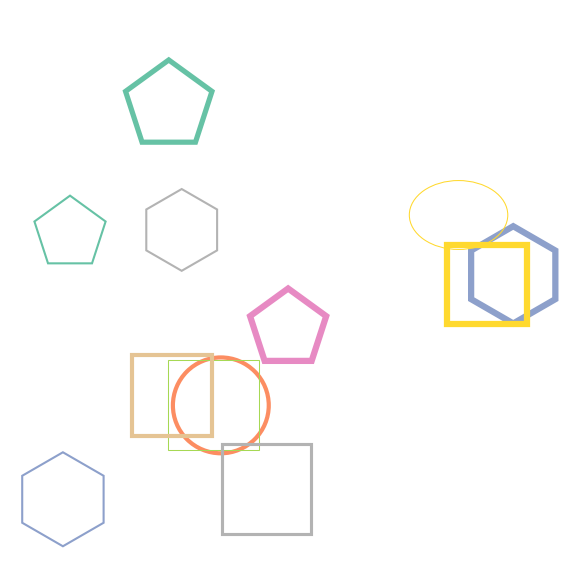[{"shape": "pentagon", "thickness": 1, "radius": 0.32, "center": [0.121, 0.596]}, {"shape": "pentagon", "thickness": 2.5, "radius": 0.39, "center": [0.292, 0.817]}, {"shape": "circle", "thickness": 2, "radius": 0.41, "center": [0.382, 0.297]}, {"shape": "hexagon", "thickness": 3, "radius": 0.42, "center": [0.889, 0.523]}, {"shape": "hexagon", "thickness": 1, "radius": 0.41, "center": [0.109, 0.135]}, {"shape": "pentagon", "thickness": 3, "radius": 0.35, "center": [0.499, 0.43]}, {"shape": "square", "thickness": 0.5, "radius": 0.39, "center": [0.37, 0.298]}, {"shape": "square", "thickness": 3, "radius": 0.35, "center": [0.843, 0.507]}, {"shape": "oval", "thickness": 0.5, "radius": 0.43, "center": [0.794, 0.627]}, {"shape": "square", "thickness": 2, "radius": 0.35, "center": [0.297, 0.314]}, {"shape": "square", "thickness": 1.5, "radius": 0.39, "center": [0.462, 0.153]}, {"shape": "hexagon", "thickness": 1, "radius": 0.35, "center": [0.315, 0.601]}]